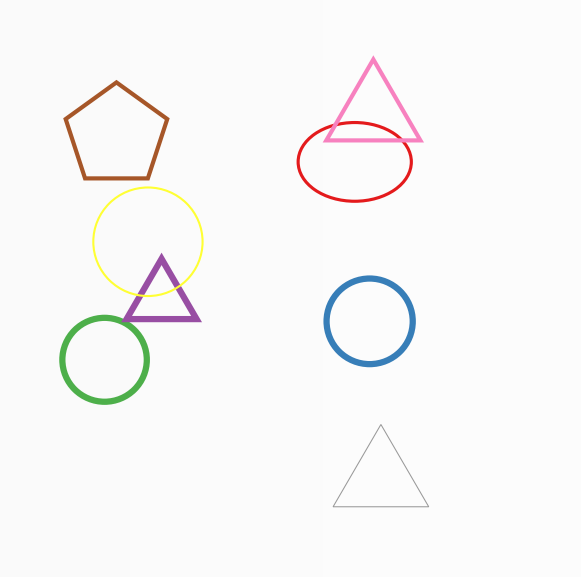[{"shape": "oval", "thickness": 1.5, "radius": 0.49, "center": [0.61, 0.719]}, {"shape": "circle", "thickness": 3, "radius": 0.37, "center": [0.636, 0.443]}, {"shape": "circle", "thickness": 3, "radius": 0.36, "center": [0.18, 0.376]}, {"shape": "triangle", "thickness": 3, "radius": 0.35, "center": [0.278, 0.481]}, {"shape": "circle", "thickness": 1, "radius": 0.47, "center": [0.255, 0.58]}, {"shape": "pentagon", "thickness": 2, "radius": 0.46, "center": [0.2, 0.765]}, {"shape": "triangle", "thickness": 2, "radius": 0.47, "center": [0.642, 0.803]}, {"shape": "triangle", "thickness": 0.5, "radius": 0.47, "center": [0.655, 0.169]}]